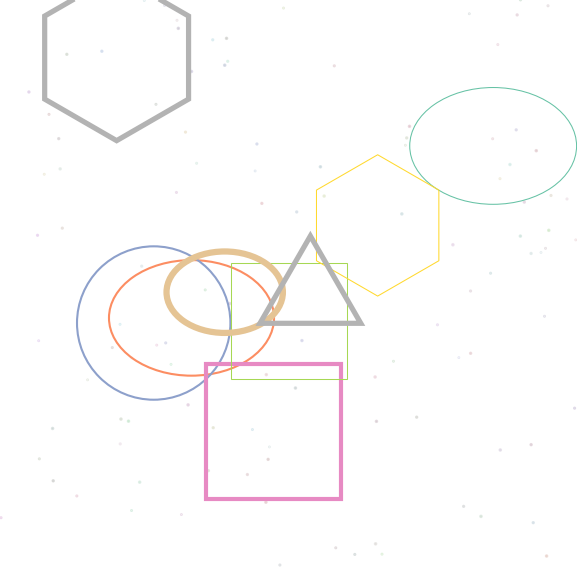[{"shape": "oval", "thickness": 0.5, "radius": 0.72, "center": [0.854, 0.746]}, {"shape": "oval", "thickness": 1, "radius": 0.71, "center": [0.332, 0.449]}, {"shape": "circle", "thickness": 1, "radius": 0.66, "center": [0.266, 0.44]}, {"shape": "square", "thickness": 2, "radius": 0.58, "center": [0.473, 0.252]}, {"shape": "square", "thickness": 0.5, "radius": 0.5, "center": [0.5, 0.443]}, {"shape": "hexagon", "thickness": 0.5, "radius": 0.61, "center": [0.654, 0.609]}, {"shape": "oval", "thickness": 3, "radius": 0.5, "center": [0.389, 0.493]}, {"shape": "triangle", "thickness": 2.5, "radius": 0.5, "center": [0.537, 0.49]}, {"shape": "hexagon", "thickness": 2.5, "radius": 0.72, "center": [0.202, 0.899]}]